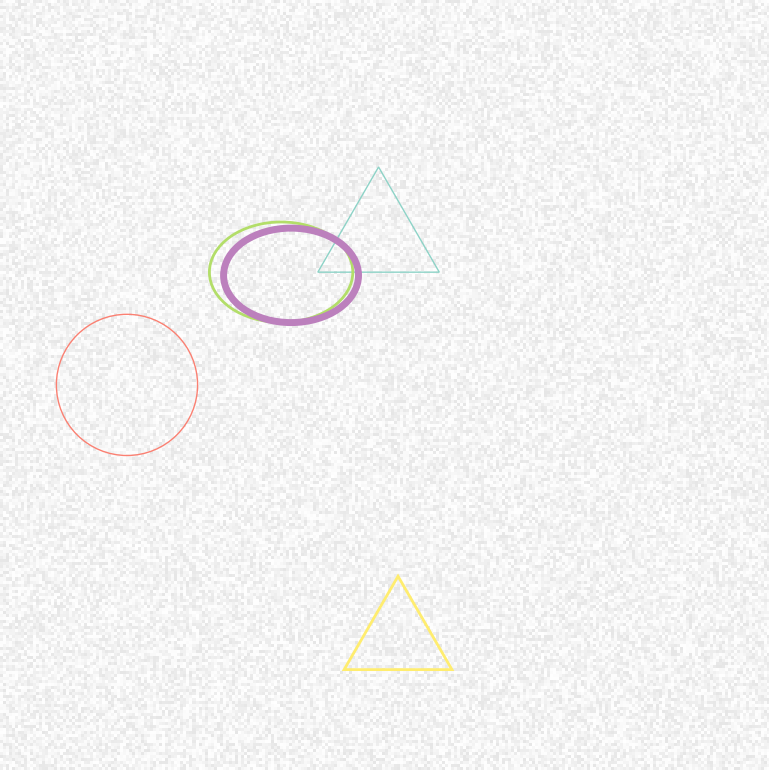[{"shape": "triangle", "thickness": 0.5, "radius": 0.46, "center": [0.492, 0.692]}, {"shape": "circle", "thickness": 0.5, "radius": 0.46, "center": [0.165, 0.5]}, {"shape": "oval", "thickness": 1, "radius": 0.47, "center": [0.365, 0.647]}, {"shape": "oval", "thickness": 2.5, "radius": 0.44, "center": [0.378, 0.642]}, {"shape": "triangle", "thickness": 1, "radius": 0.4, "center": [0.517, 0.171]}]